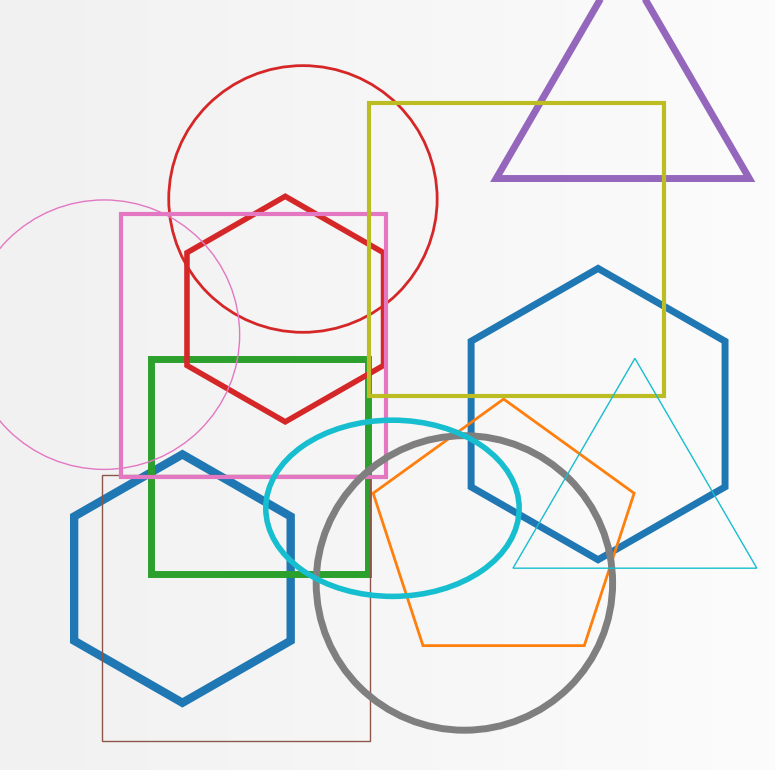[{"shape": "hexagon", "thickness": 3, "radius": 0.81, "center": [0.235, 0.249]}, {"shape": "hexagon", "thickness": 2.5, "radius": 0.95, "center": [0.772, 0.462]}, {"shape": "pentagon", "thickness": 1, "radius": 0.89, "center": [0.65, 0.305]}, {"shape": "square", "thickness": 2.5, "radius": 0.7, "center": [0.335, 0.394]}, {"shape": "hexagon", "thickness": 2, "radius": 0.73, "center": [0.368, 0.599]}, {"shape": "circle", "thickness": 1, "radius": 0.87, "center": [0.391, 0.742]}, {"shape": "triangle", "thickness": 2.5, "radius": 0.94, "center": [0.804, 0.862]}, {"shape": "square", "thickness": 0.5, "radius": 0.86, "center": [0.304, 0.21]}, {"shape": "circle", "thickness": 0.5, "radius": 0.87, "center": [0.134, 0.565]}, {"shape": "square", "thickness": 1.5, "radius": 0.85, "center": [0.327, 0.551]}, {"shape": "circle", "thickness": 2.5, "radius": 0.96, "center": [0.599, 0.243]}, {"shape": "square", "thickness": 1.5, "radius": 0.95, "center": [0.666, 0.676]}, {"shape": "oval", "thickness": 2, "radius": 0.82, "center": [0.506, 0.34]}, {"shape": "triangle", "thickness": 0.5, "radius": 0.91, "center": [0.819, 0.353]}]